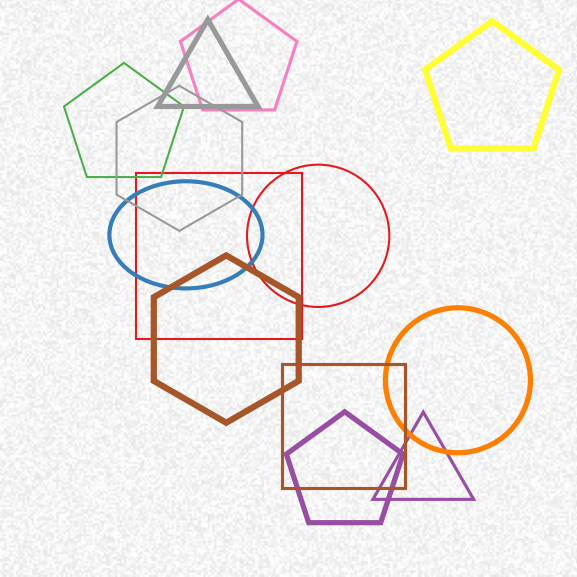[{"shape": "square", "thickness": 1, "radius": 0.72, "center": [0.379, 0.556]}, {"shape": "circle", "thickness": 1, "radius": 0.62, "center": [0.551, 0.591]}, {"shape": "oval", "thickness": 2, "radius": 0.66, "center": [0.322, 0.592]}, {"shape": "pentagon", "thickness": 1, "radius": 0.55, "center": [0.215, 0.781]}, {"shape": "pentagon", "thickness": 2.5, "radius": 0.53, "center": [0.597, 0.18]}, {"shape": "triangle", "thickness": 1.5, "radius": 0.5, "center": [0.733, 0.185]}, {"shape": "circle", "thickness": 2.5, "radius": 0.63, "center": [0.793, 0.341]}, {"shape": "pentagon", "thickness": 3, "radius": 0.61, "center": [0.852, 0.841]}, {"shape": "square", "thickness": 1.5, "radius": 0.54, "center": [0.595, 0.262]}, {"shape": "hexagon", "thickness": 3, "radius": 0.72, "center": [0.392, 0.412]}, {"shape": "pentagon", "thickness": 1.5, "radius": 0.53, "center": [0.413, 0.895]}, {"shape": "triangle", "thickness": 2.5, "radius": 0.5, "center": [0.36, 0.865]}, {"shape": "hexagon", "thickness": 1, "radius": 0.63, "center": [0.311, 0.725]}]